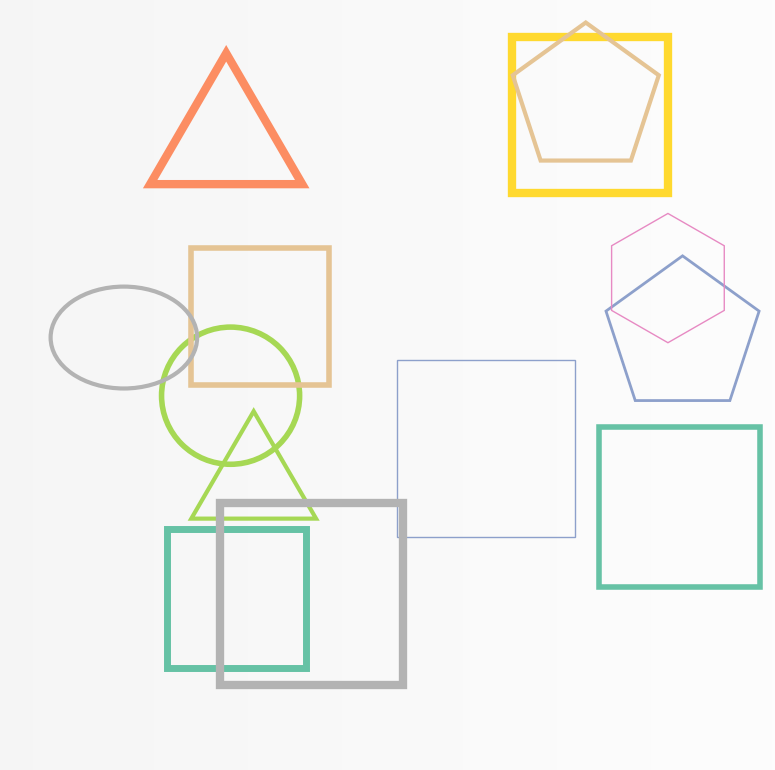[{"shape": "square", "thickness": 2.5, "radius": 0.45, "center": [0.306, 0.223]}, {"shape": "square", "thickness": 2, "radius": 0.52, "center": [0.877, 0.342]}, {"shape": "triangle", "thickness": 3, "radius": 0.57, "center": [0.292, 0.817]}, {"shape": "square", "thickness": 0.5, "radius": 0.57, "center": [0.627, 0.417]}, {"shape": "pentagon", "thickness": 1, "radius": 0.52, "center": [0.881, 0.564]}, {"shape": "hexagon", "thickness": 0.5, "radius": 0.42, "center": [0.862, 0.639]}, {"shape": "circle", "thickness": 2, "radius": 0.45, "center": [0.298, 0.486]}, {"shape": "triangle", "thickness": 1.5, "radius": 0.46, "center": [0.327, 0.373]}, {"shape": "square", "thickness": 3, "radius": 0.5, "center": [0.761, 0.851]}, {"shape": "pentagon", "thickness": 1.5, "radius": 0.5, "center": [0.756, 0.872]}, {"shape": "square", "thickness": 2, "radius": 0.44, "center": [0.335, 0.589]}, {"shape": "square", "thickness": 3, "radius": 0.59, "center": [0.402, 0.228]}, {"shape": "oval", "thickness": 1.5, "radius": 0.47, "center": [0.16, 0.562]}]